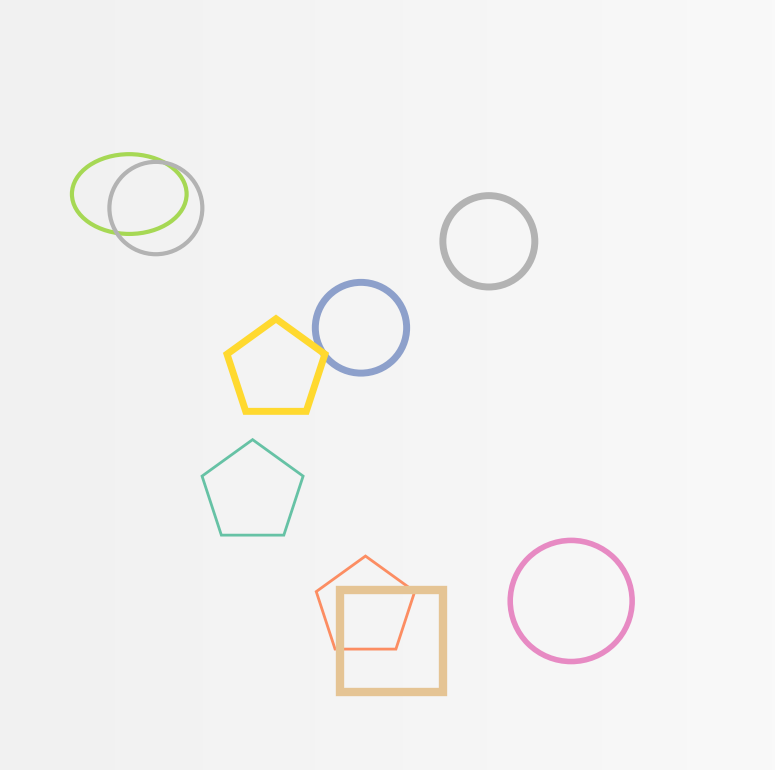[{"shape": "pentagon", "thickness": 1, "radius": 0.34, "center": [0.326, 0.36]}, {"shape": "pentagon", "thickness": 1, "radius": 0.33, "center": [0.472, 0.211]}, {"shape": "circle", "thickness": 2.5, "radius": 0.29, "center": [0.466, 0.574]}, {"shape": "circle", "thickness": 2, "radius": 0.39, "center": [0.737, 0.22]}, {"shape": "oval", "thickness": 1.5, "radius": 0.37, "center": [0.167, 0.748]}, {"shape": "pentagon", "thickness": 2.5, "radius": 0.33, "center": [0.356, 0.52]}, {"shape": "square", "thickness": 3, "radius": 0.33, "center": [0.505, 0.168]}, {"shape": "circle", "thickness": 2.5, "radius": 0.3, "center": [0.631, 0.687]}, {"shape": "circle", "thickness": 1.5, "radius": 0.3, "center": [0.201, 0.73]}]